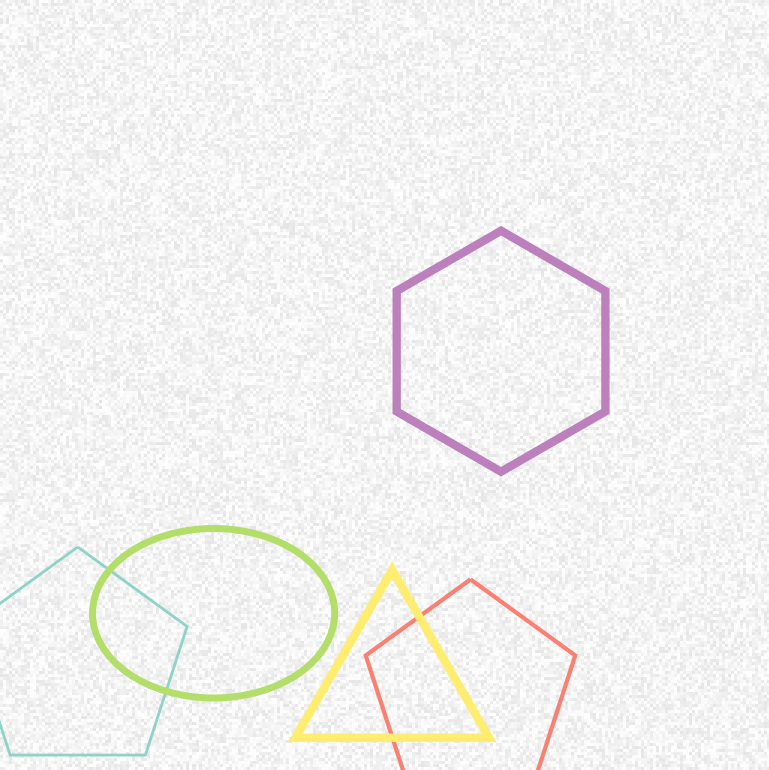[{"shape": "pentagon", "thickness": 1, "radius": 0.75, "center": [0.101, 0.14]}, {"shape": "pentagon", "thickness": 1.5, "radius": 0.72, "center": [0.611, 0.105]}, {"shape": "oval", "thickness": 2.5, "radius": 0.79, "center": [0.277, 0.204]}, {"shape": "hexagon", "thickness": 3, "radius": 0.78, "center": [0.651, 0.544]}, {"shape": "triangle", "thickness": 3, "radius": 0.73, "center": [0.509, 0.115]}]